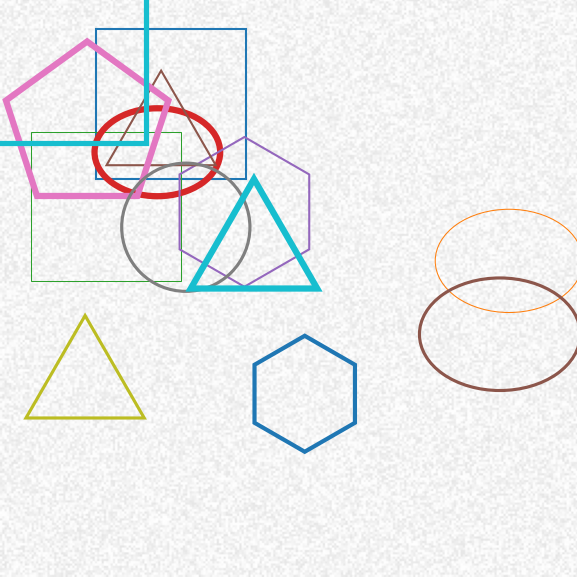[{"shape": "hexagon", "thickness": 2, "radius": 0.5, "center": [0.528, 0.317]}, {"shape": "square", "thickness": 1, "radius": 0.65, "center": [0.296, 0.819]}, {"shape": "oval", "thickness": 0.5, "radius": 0.64, "center": [0.881, 0.547]}, {"shape": "square", "thickness": 0.5, "radius": 0.65, "center": [0.183, 0.642]}, {"shape": "oval", "thickness": 3, "radius": 0.54, "center": [0.272, 0.736]}, {"shape": "hexagon", "thickness": 1, "radius": 0.65, "center": [0.423, 0.632]}, {"shape": "triangle", "thickness": 1, "radius": 0.55, "center": [0.279, 0.768]}, {"shape": "oval", "thickness": 1.5, "radius": 0.7, "center": [0.866, 0.42]}, {"shape": "pentagon", "thickness": 3, "radius": 0.74, "center": [0.151, 0.779]}, {"shape": "circle", "thickness": 1.5, "radius": 0.56, "center": [0.322, 0.606]}, {"shape": "triangle", "thickness": 1.5, "radius": 0.59, "center": [0.147, 0.334]}, {"shape": "square", "thickness": 2.5, "radius": 0.66, "center": [0.12, 0.883]}, {"shape": "triangle", "thickness": 3, "radius": 0.63, "center": [0.44, 0.563]}]